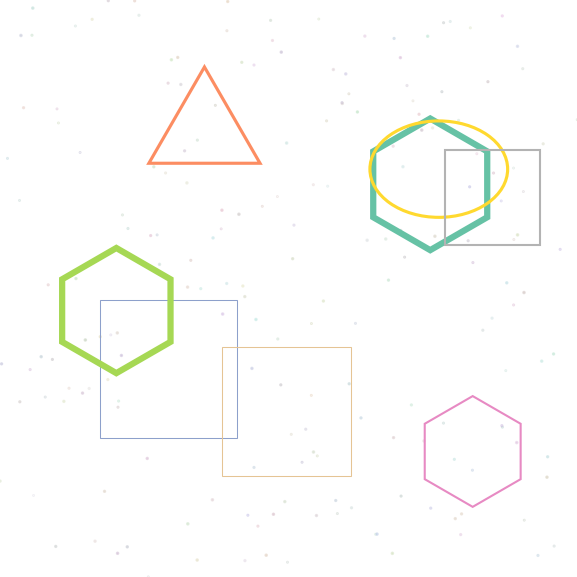[{"shape": "hexagon", "thickness": 3, "radius": 0.57, "center": [0.745, 0.68]}, {"shape": "triangle", "thickness": 1.5, "radius": 0.56, "center": [0.354, 0.772]}, {"shape": "square", "thickness": 0.5, "radius": 0.6, "center": [0.292, 0.36]}, {"shape": "hexagon", "thickness": 1, "radius": 0.48, "center": [0.819, 0.217]}, {"shape": "hexagon", "thickness": 3, "radius": 0.54, "center": [0.201, 0.461]}, {"shape": "oval", "thickness": 1.5, "radius": 0.6, "center": [0.76, 0.706]}, {"shape": "square", "thickness": 0.5, "radius": 0.56, "center": [0.496, 0.286]}, {"shape": "square", "thickness": 1, "radius": 0.41, "center": [0.853, 0.657]}]